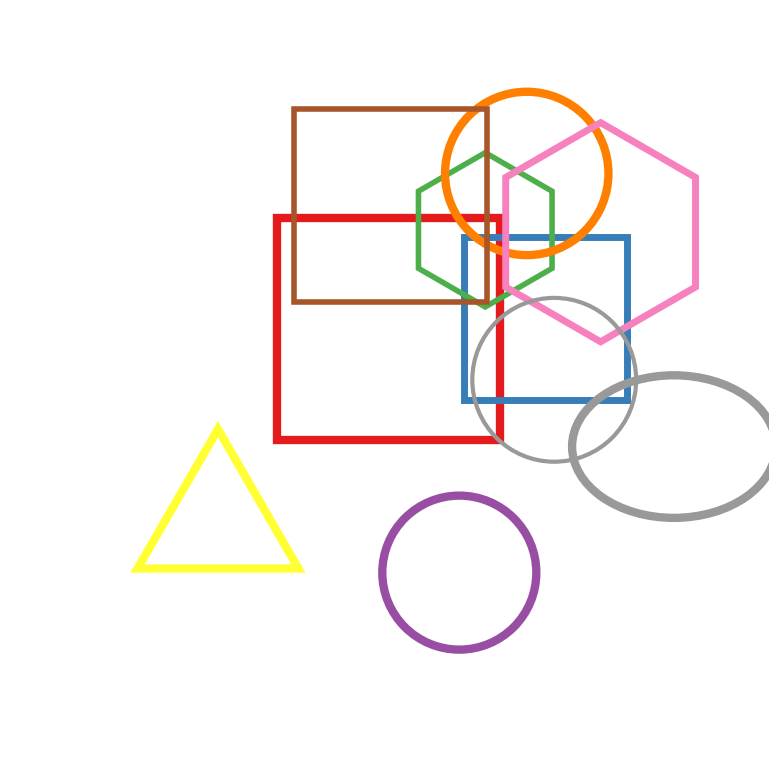[{"shape": "square", "thickness": 3, "radius": 0.72, "center": [0.505, 0.573]}, {"shape": "square", "thickness": 2.5, "radius": 0.53, "center": [0.709, 0.586]}, {"shape": "hexagon", "thickness": 2, "radius": 0.5, "center": [0.63, 0.702]}, {"shape": "circle", "thickness": 3, "radius": 0.5, "center": [0.597, 0.256]}, {"shape": "circle", "thickness": 3, "radius": 0.53, "center": [0.684, 0.775]}, {"shape": "triangle", "thickness": 3, "radius": 0.6, "center": [0.283, 0.322]}, {"shape": "square", "thickness": 2, "radius": 0.63, "center": [0.508, 0.734]}, {"shape": "hexagon", "thickness": 2.5, "radius": 0.71, "center": [0.78, 0.698]}, {"shape": "circle", "thickness": 1.5, "radius": 0.53, "center": [0.72, 0.507]}, {"shape": "oval", "thickness": 3, "radius": 0.66, "center": [0.875, 0.42]}]